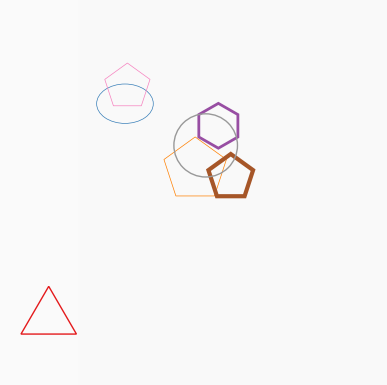[{"shape": "triangle", "thickness": 1, "radius": 0.41, "center": [0.126, 0.174]}, {"shape": "oval", "thickness": 0.5, "radius": 0.37, "center": [0.322, 0.731]}, {"shape": "hexagon", "thickness": 2, "radius": 0.29, "center": [0.563, 0.673]}, {"shape": "pentagon", "thickness": 0.5, "radius": 0.42, "center": [0.504, 0.56]}, {"shape": "pentagon", "thickness": 3, "radius": 0.3, "center": [0.596, 0.539]}, {"shape": "pentagon", "thickness": 0.5, "radius": 0.31, "center": [0.329, 0.775]}, {"shape": "circle", "thickness": 1, "radius": 0.41, "center": [0.531, 0.622]}]